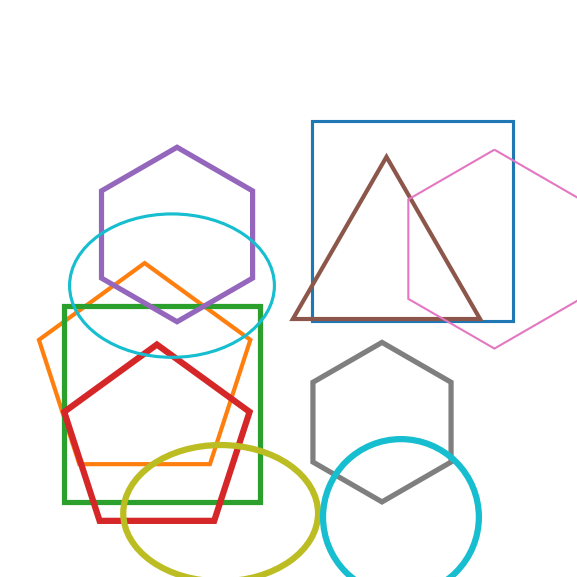[{"shape": "square", "thickness": 1.5, "radius": 0.87, "center": [0.714, 0.617]}, {"shape": "pentagon", "thickness": 2, "radius": 0.96, "center": [0.25, 0.351]}, {"shape": "square", "thickness": 2.5, "radius": 0.85, "center": [0.28, 0.3]}, {"shape": "pentagon", "thickness": 3, "radius": 0.84, "center": [0.272, 0.234]}, {"shape": "hexagon", "thickness": 2.5, "radius": 0.76, "center": [0.307, 0.593]}, {"shape": "triangle", "thickness": 2, "radius": 0.94, "center": [0.669, 0.54]}, {"shape": "hexagon", "thickness": 1, "radius": 0.86, "center": [0.856, 0.568]}, {"shape": "hexagon", "thickness": 2.5, "radius": 0.69, "center": [0.661, 0.268]}, {"shape": "oval", "thickness": 3, "radius": 0.84, "center": [0.382, 0.11]}, {"shape": "oval", "thickness": 1.5, "radius": 0.89, "center": [0.298, 0.505]}, {"shape": "circle", "thickness": 3, "radius": 0.67, "center": [0.694, 0.104]}]